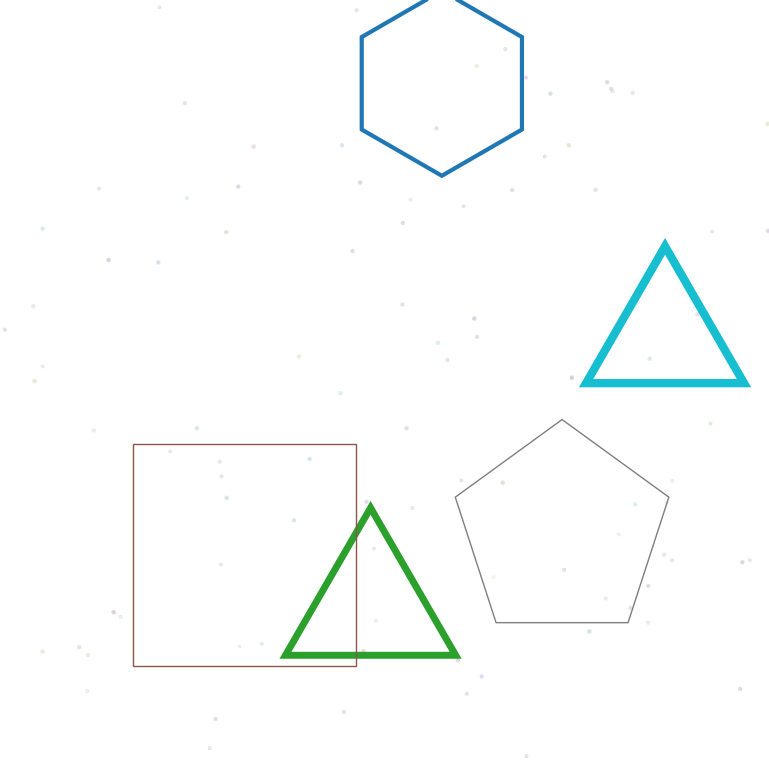[{"shape": "hexagon", "thickness": 1.5, "radius": 0.6, "center": [0.574, 0.892]}, {"shape": "triangle", "thickness": 2.5, "radius": 0.64, "center": [0.481, 0.213]}, {"shape": "square", "thickness": 0.5, "radius": 0.72, "center": [0.318, 0.279]}, {"shape": "pentagon", "thickness": 0.5, "radius": 0.73, "center": [0.73, 0.309]}, {"shape": "triangle", "thickness": 3, "radius": 0.59, "center": [0.864, 0.562]}]